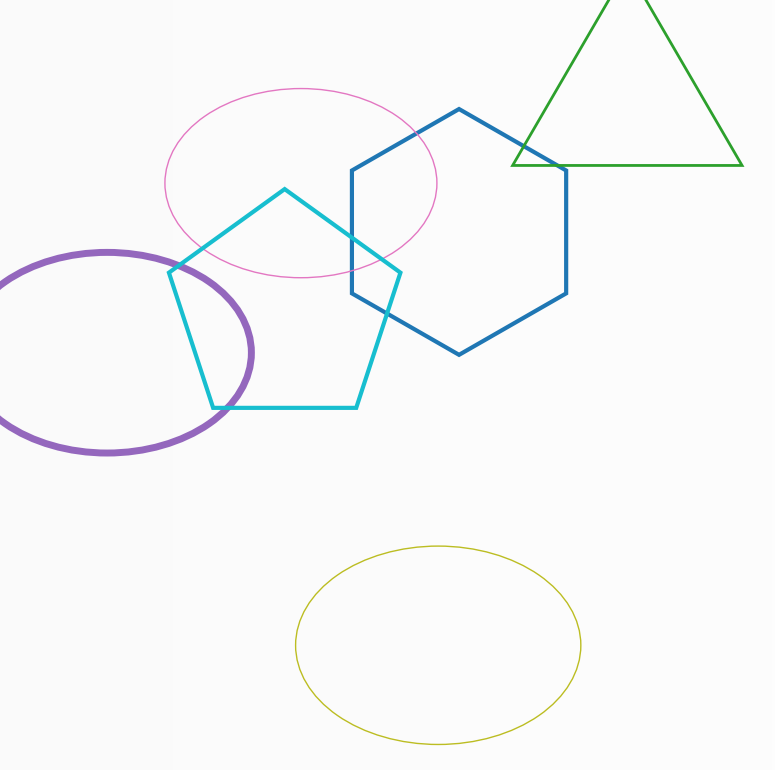[{"shape": "hexagon", "thickness": 1.5, "radius": 0.8, "center": [0.592, 0.699]}, {"shape": "triangle", "thickness": 1, "radius": 0.85, "center": [0.809, 0.871]}, {"shape": "oval", "thickness": 2.5, "radius": 0.93, "center": [0.138, 0.542]}, {"shape": "oval", "thickness": 0.5, "radius": 0.88, "center": [0.388, 0.762]}, {"shape": "oval", "thickness": 0.5, "radius": 0.92, "center": [0.565, 0.162]}, {"shape": "pentagon", "thickness": 1.5, "radius": 0.79, "center": [0.367, 0.597]}]